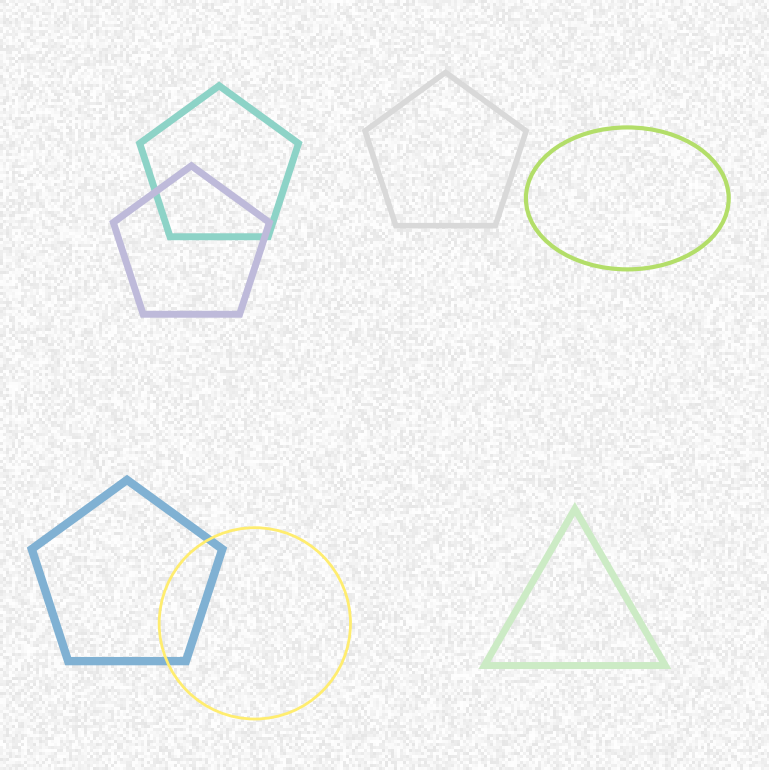[{"shape": "pentagon", "thickness": 2.5, "radius": 0.54, "center": [0.285, 0.78]}, {"shape": "pentagon", "thickness": 2.5, "radius": 0.53, "center": [0.249, 0.678]}, {"shape": "pentagon", "thickness": 3, "radius": 0.65, "center": [0.165, 0.247]}, {"shape": "oval", "thickness": 1.5, "radius": 0.66, "center": [0.815, 0.742]}, {"shape": "pentagon", "thickness": 2, "radius": 0.55, "center": [0.579, 0.796]}, {"shape": "triangle", "thickness": 2.5, "radius": 0.68, "center": [0.747, 0.203]}, {"shape": "circle", "thickness": 1, "radius": 0.62, "center": [0.331, 0.19]}]